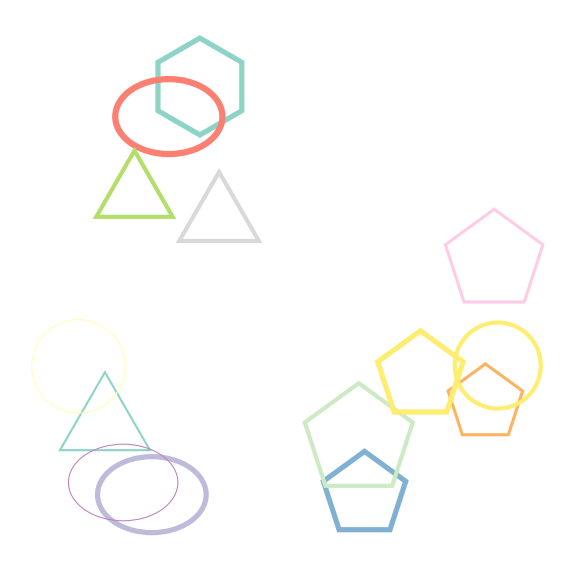[{"shape": "hexagon", "thickness": 2.5, "radius": 0.42, "center": [0.346, 0.849]}, {"shape": "triangle", "thickness": 1, "radius": 0.45, "center": [0.182, 0.265]}, {"shape": "circle", "thickness": 0.5, "radius": 0.4, "center": [0.136, 0.365]}, {"shape": "oval", "thickness": 2.5, "radius": 0.47, "center": [0.263, 0.143]}, {"shape": "oval", "thickness": 3, "radius": 0.46, "center": [0.292, 0.797]}, {"shape": "pentagon", "thickness": 2.5, "radius": 0.37, "center": [0.631, 0.143]}, {"shape": "pentagon", "thickness": 1.5, "radius": 0.34, "center": [0.84, 0.301]}, {"shape": "triangle", "thickness": 2, "radius": 0.38, "center": [0.233, 0.662]}, {"shape": "pentagon", "thickness": 1.5, "radius": 0.44, "center": [0.856, 0.548]}, {"shape": "triangle", "thickness": 2, "radius": 0.4, "center": [0.379, 0.622]}, {"shape": "oval", "thickness": 0.5, "radius": 0.47, "center": [0.213, 0.164]}, {"shape": "pentagon", "thickness": 2, "radius": 0.49, "center": [0.621, 0.237]}, {"shape": "circle", "thickness": 2, "radius": 0.37, "center": [0.862, 0.366]}, {"shape": "pentagon", "thickness": 2.5, "radius": 0.39, "center": [0.728, 0.349]}]